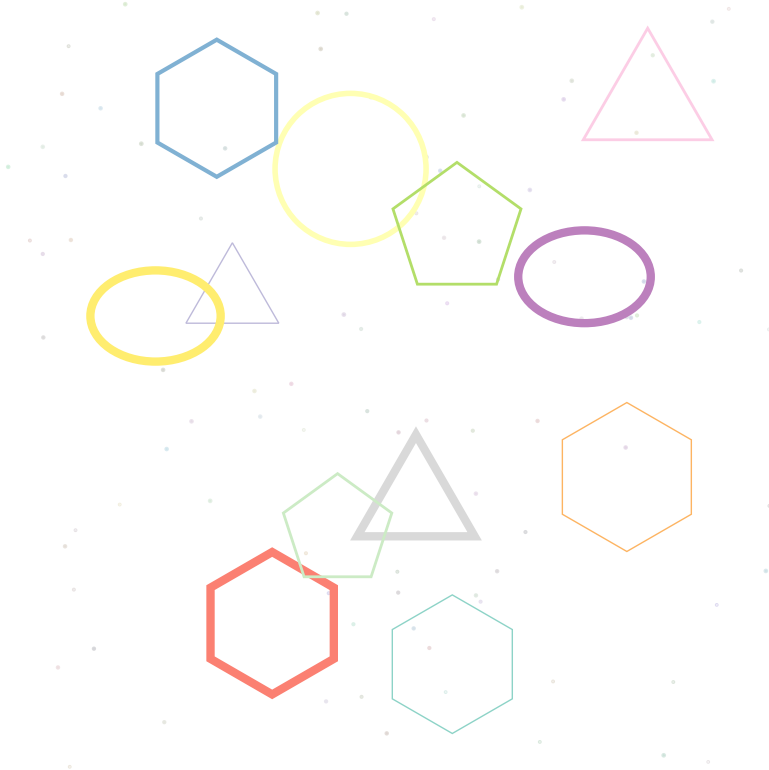[{"shape": "hexagon", "thickness": 0.5, "radius": 0.45, "center": [0.587, 0.137]}, {"shape": "circle", "thickness": 2, "radius": 0.49, "center": [0.455, 0.781]}, {"shape": "triangle", "thickness": 0.5, "radius": 0.35, "center": [0.302, 0.615]}, {"shape": "hexagon", "thickness": 3, "radius": 0.46, "center": [0.353, 0.191]}, {"shape": "hexagon", "thickness": 1.5, "radius": 0.45, "center": [0.282, 0.859]}, {"shape": "hexagon", "thickness": 0.5, "radius": 0.48, "center": [0.814, 0.38]}, {"shape": "pentagon", "thickness": 1, "radius": 0.44, "center": [0.593, 0.702]}, {"shape": "triangle", "thickness": 1, "radius": 0.48, "center": [0.841, 0.867]}, {"shape": "triangle", "thickness": 3, "radius": 0.44, "center": [0.54, 0.348]}, {"shape": "oval", "thickness": 3, "radius": 0.43, "center": [0.759, 0.641]}, {"shape": "pentagon", "thickness": 1, "radius": 0.37, "center": [0.438, 0.311]}, {"shape": "oval", "thickness": 3, "radius": 0.42, "center": [0.202, 0.59]}]